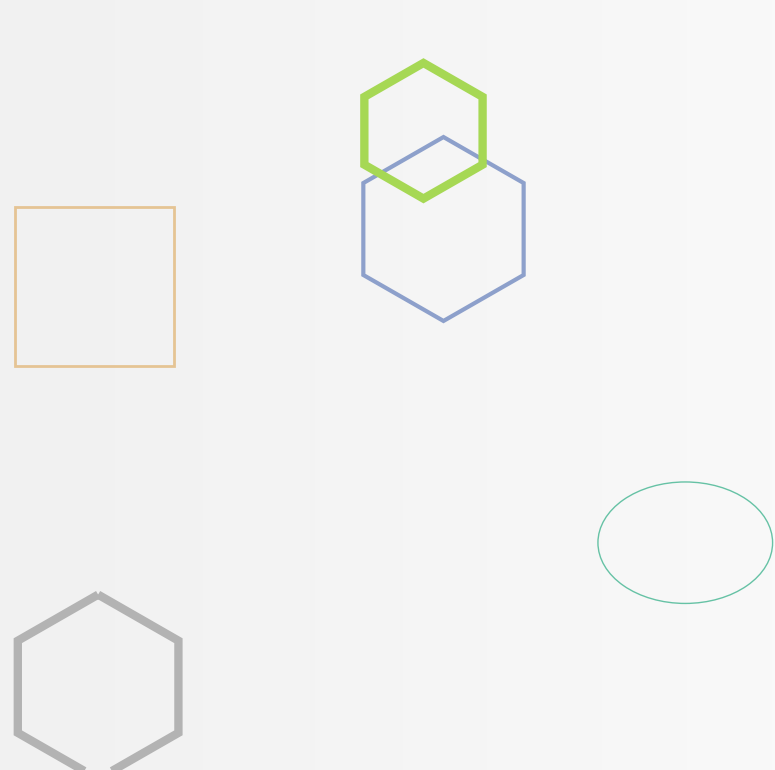[{"shape": "oval", "thickness": 0.5, "radius": 0.56, "center": [0.884, 0.295]}, {"shape": "hexagon", "thickness": 1.5, "radius": 0.6, "center": [0.572, 0.703]}, {"shape": "hexagon", "thickness": 3, "radius": 0.44, "center": [0.546, 0.83]}, {"shape": "square", "thickness": 1, "radius": 0.51, "center": [0.122, 0.628]}, {"shape": "hexagon", "thickness": 3, "radius": 0.6, "center": [0.127, 0.108]}]